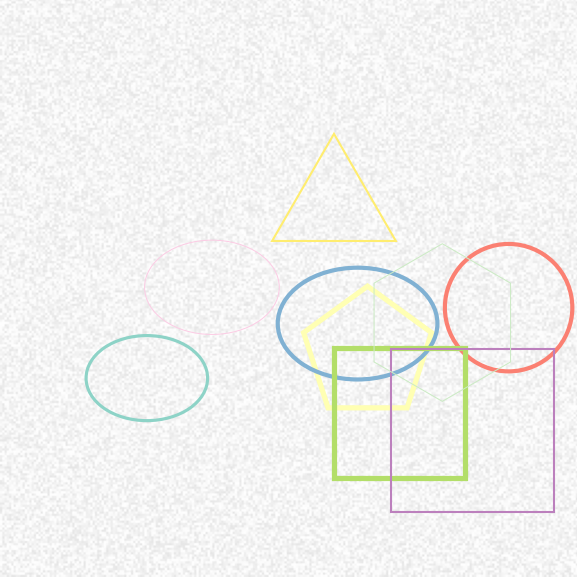[{"shape": "oval", "thickness": 1.5, "radius": 0.53, "center": [0.254, 0.344]}, {"shape": "pentagon", "thickness": 2.5, "radius": 0.58, "center": [0.636, 0.387]}, {"shape": "circle", "thickness": 2, "radius": 0.55, "center": [0.881, 0.466]}, {"shape": "oval", "thickness": 2, "radius": 0.69, "center": [0.619, 0.439]}, {"shape": "square", "thickness": 2.5, "radius": 0.57, "center": [0.691, 0.284]}, {"shape": "oval", "thickness": 0.5, "radius": 0.58, "center": [0.367, 0.502]}, {"shape": "square", "thickness": 1, "radius": 0.71, "center": [0.818, 0.253]}, {"shape": "hexagon", "thickness": 0.5, "radius": 0.68, "center": [0.766, 0.441]}, {"shape": "triangle", "thickness": 1, "radius": 0.62, "center": [0.578, 0.644]}]